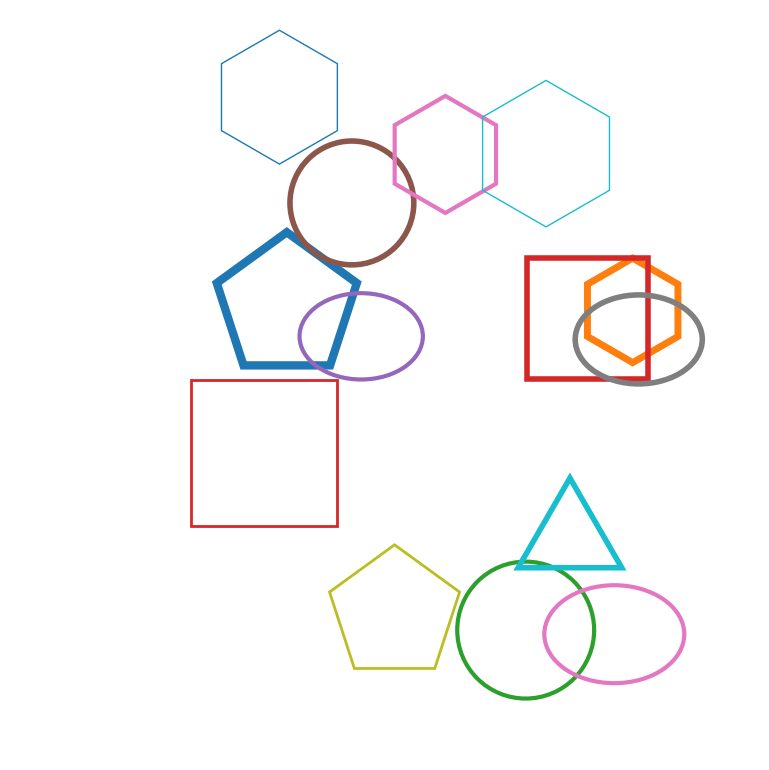[{"shape": "hexagon", "thickness": 0.5, "radius": 0.43, "center": [0.363, 0.874]}, {"shape": "pentagon", "thickness": 3, "radius": 0.48, "center": [0.372, 0.603]}, {"shape": "hexagon", "thickness": 2.5, "radius": 0.34, "center": [0.822, 0.597]}, {"shape": "circle", "thickness": 1.5, "radius": 0.44, "center": [0.683, 0.182]}, {"shape": "square", "thickness": 2, "radius": 0.39, "center": [0.763, 0.586]}, {"shape": "square", "thickness": 1, "radius": 0.47, "center": [0.343, 0.412]}, {"shape": "oval", "thickness": 1.5, "radius": 0.4, "center": [0.469, 0.563]}, {"shape": "circle", "thickness": 2, "radius": 0.4, "center": [0.457, 0.736]}, {"shape": "oval", "thickness": 1.5, "radius": 0.45, "center": [0.798, 0.176]}, {"shape": "hexagon", "thickness": 1.5, "radius": 0.38, "center": [0.578, 0.799]}, {"shape": "oval", "thickness": 2, "radius": 0.41, "center": [0.83, 0.559]}, {"shape": "pentagon", "thickness": 1, "radius": 0.44, "center": [0.512, 0.204]}, {"shape": "triangle", "thickness": 2, "radius": 0.39, "center": [0.74, 0.302]}, {"shape": "hexagon", "thickness": 0.5, "radius": 0.48, "center": [0.709, 0.8]}]